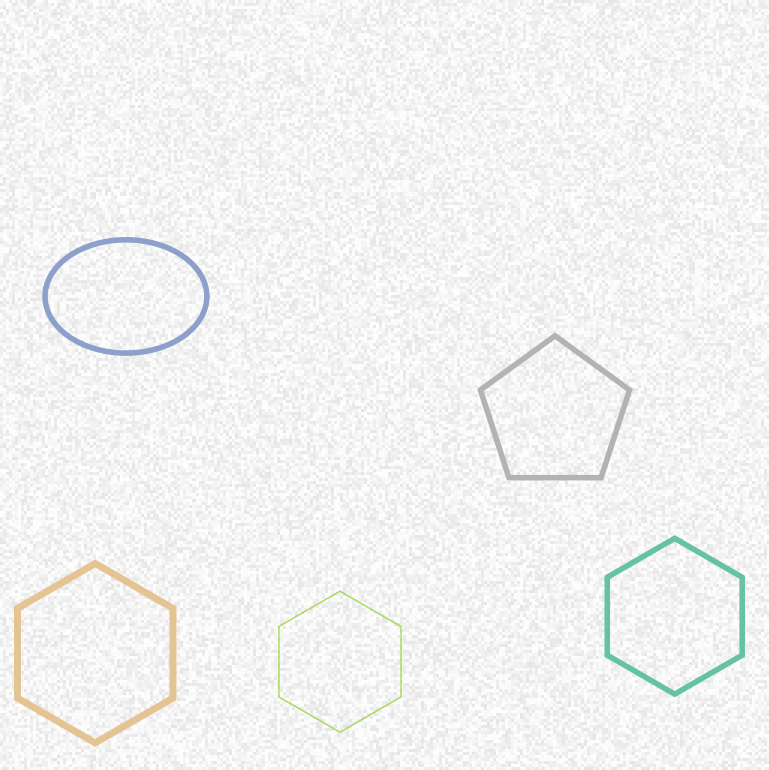[{"shape": "hexagon", "thickness": 2, "radius": 0.51, "center": [0.876, 0.2]}, {"shape": "oval", "thickness": 2, "radius": 0.53, "center": [0.164, 0.615]}, {"shape": "hexagon", "thickness": 0.5, "radius": 0.46, "center": [0.442, 0.141]}, {"shape": "hexagon", "thickness": 2.5, "radius": 0.58, "center": [0.124, 0.152]}, {"shape": "pentagon", "thickness": 2, "radius": 0.51, "center": [0.721, 0.462]}]